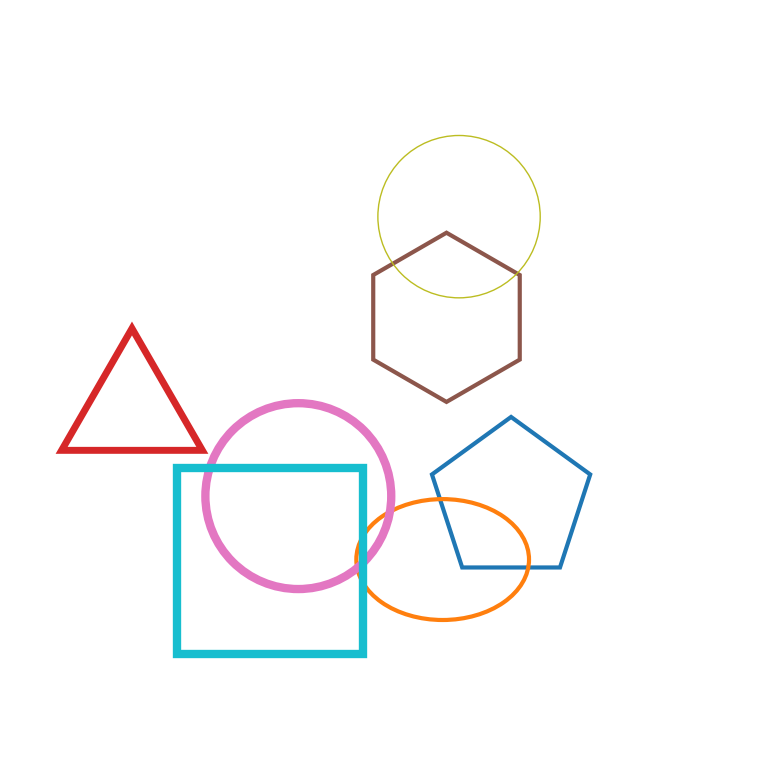[{"shape": "pentagon", "thickness": 1.5, "radius": 0.54, "center": [0.664, 0.35]}, {"shape": "oval", "thickness": 1.5, "radius": 0.56, "center": [0.575, 0.273]}, {"shape": "triangle", "thickness": 2.5, "radius": 0.53, "center": [0.171, 0.468]}, {"shape": "hexagon", "thickness": 1.5, "radius": 0.55, "center": [0.58, 0.588]}, {"shape": "circle", "thickness": 3, "radius": 0.6, "center": [0.387, 0.356]}, {"shape": "circle", "thickness": 0.5, "radius": 0.53, "center": [0.596, 0.719]}, {"shape": "square", "thickness": 3, "radius": 0.61, "center": [0.35, 0.271]}]